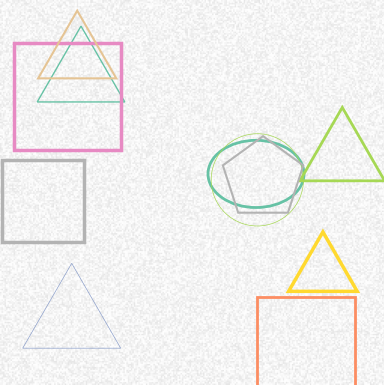[{"shape": "triangle", "thickness": 1, "radius": 0.66, "center": [0.21, 0.801]}, {"shape": "oval", "thickness": 2, "radius": 0.62, "center": [0.665, 0.548]}, {"shape": "square", "thickness": 2, "radius": 0.64, "center": [0.795, 0.102]}, {"shape": "triangle", "thickness": 0.5, "radius": 0.73, "center": [0.186, 0.169]}, {"shape": "square", "thickness": 2.5, "radius": 0.69, "center": [0.176, 0.751]}, {"shape": "circle", "thickness": 0.5, "radius": 0.6, "center": [0.668, 0.533]}, {"shape": "triangle", "thickness": 2, "radius": 0.64, "center": [0.889, 0.594]}, {"shape": "triangle", "thickness": 2.5, "radius": 0.51, "center": [0.839, 0.295]}, {"shape": "triangle", "thickness": 1.5, "radius": 0.59, "center": [0.201, 0.855]}, {"shape": "pentagon", "thickness": 1.5, "radius": 0.55, "center": [0.683, 0.536]}, {"shape": "square", "thickness": 2.5, "radius": 0.53, "center": [0.112, 0.478]}]